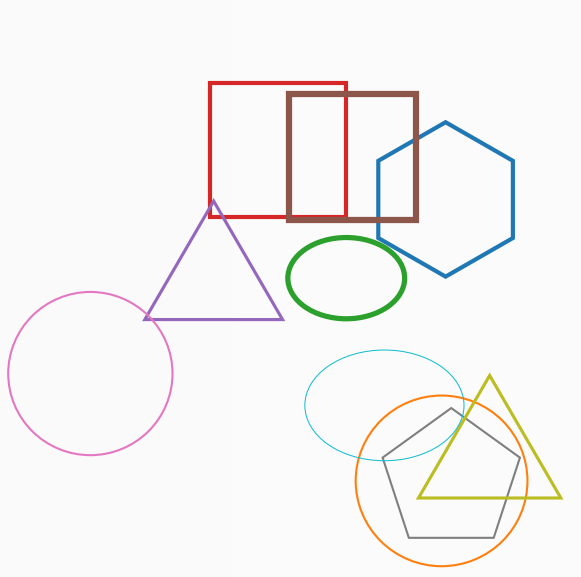[{"shape": "hexagon", "thickness": 2, "radius": 0.67, "center": [0.767, 0.654]}, {"shape": "circle", "thickness": 1, "radius": 0.74, "center": [0.76, 0.166]}, {"shape": "oval", "thickness": 2.5, "radius": 0.5, "center": [0.596, 0.517]}, {"shape": "square", "thickness": 2, "radius": 0.58, "center": [0.478, 0.739]}, {"shape": "triangle", "thickness": 1.5, "radius": 0.68, "center": [0.368, 0.514]}, {"shape": "square", "thickness": 3, "radius": 0.55, "center": [0.607, 0.728]}, {"shape": "circle", "thickness": 1, "radius": 0.71, "center": [0.155, 0.352]}, {"shape": "pentagon", "thickness": 1, "radius": 0.62, "center": [0.776, 0.168]}, {"shape": "triangle", "thickness": 1.5, "radius": 0.71, "center": [0.842, 0.208]}, {"shape": "oval", "thickness": 0.5, "radius": 0.68, "center": [0.661, 0.297]}]